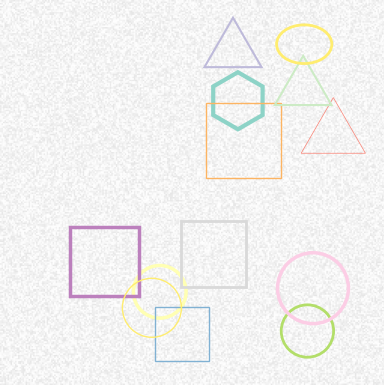[{"shape": "hexagon", "thickness": 3, "radius": 0.37, "center": [0.618, 0.738]}, {"shape": "circle", "thickness": 2.5, "radius": 0.34, "center": [0.415, 0.242]}, {"shape": "triangle", "thickness": 1.5, "radius": 0.43, "center": [0.605, 0.868]}, {"shape": "triangle", "thickness": 0.5, "radius": 0.48, "center": [0.866, 0.65]}, {"shape": "square", "thickness": 1, "radius": 0.35, "center": [0.472, 0.133]}, {"shape": "square", "thickness": 1, "radius": 0.49, "center": [0.633, 0.635]}, {"shape": "circle", "thickness": 2, "radius": 0.34, "center": [0.799, 0.14]}, {"shape": "circle", "thickness": 2.5, "radius": 0.46, "center": [0.813, 0.251]}, {"shape": "square", "thickness": 2, "radius": 0.43, "center": [0.555, 0.34]}, {"shape": "square", "thickness": 2.5, "radius": 0.45, "center": [0.271, 0.32]}, {"shape": "triangle", "thickness": 1.5, "radius": 0.43, "center": [0.787, 0.77]}, {"shape": "oval", "thickness": 2, "radius": 0.36, "center": [0.79, 0.885]}, {"shape": "circle", "thickness": 1, "radius": 0.38, "center": [0.395, 0.201]}]